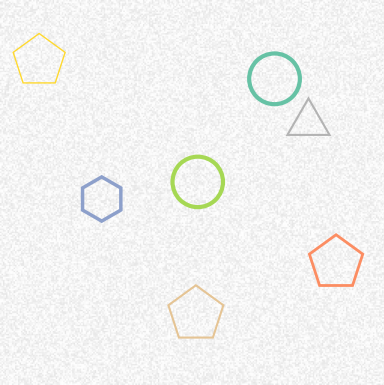[{"shape": "circle", "thickness": 3, "radius": 0.33, "center": [0.713, 0.795]}, {"shape": "pentagon", "thickness": 2, "radius": 0.36, "center": [0.873, 0.317]}, {"shape": "hexagon", "thickness": 2.5, "radius": 0.29, "center": [0.264, 0.483]}, {"shape": "circle", "thickness": 3, "radius": 0.33, "center": [0.514, 0.528]}, {"shape": "pentagon", "thickness": 1, "radius": 0.35, "center": [0.102, 0.842]}, {"shape": "pentagon", "thickness": 1.5, "radius": 0.38, "center": [0.509, 0.184]}, {"shape": "triangle", "thickness": 1.5, "radius": 0.32, "center": [0.801, 0.681]}]